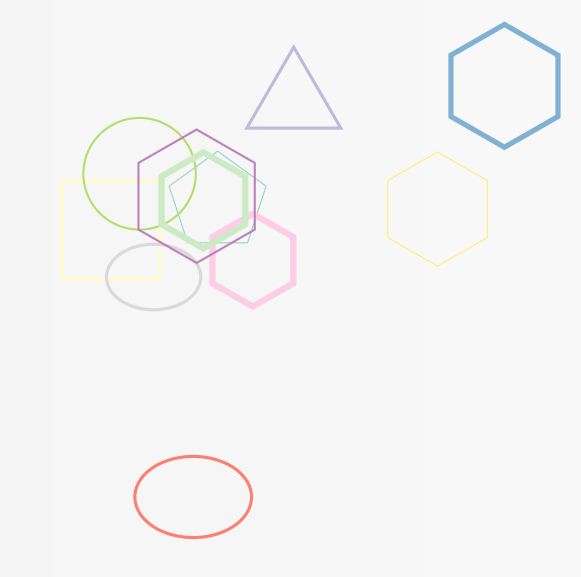[{"shape": "pentagon", "thickness": 0.5, "radius": 0.44, "center": [0.374, 0.65]}, {"shape": "square", "thickness": 1, "radius": 0.42, "center": [0.191, 0.601]}, {"shape": "triangle", "thickness": 1.5, "radius": 0.47, "center": [0.505, 0.824]}, {"shape": "oval", "thickness": 1.5, "radius": 0.5, "center": [0.332, 0.139]}, {"shape": "hexagon", "thickness": 2.5, "radius": 0.53, "center": [0.868, 0.85]}, {"shape": "circle", "thickness": 1, "radius": 0.48, "center": [0.24, 0.698]}, {"shape": "hexagon", "thickness": 3, "radius": 0.4, "center": [0.435, 0.549]}, {"shape": "oval", "thickness": 1.5, "radius": 0.41, "center": [0.264, 0.519]}, {"shape": "hexagon", "thickness": 1, "radius": 0.58, "center": [0.338, 0.659]}, {"shape": "hexagon", "thickness": 3, "radius": 0.42, "center": [0.35, 0.652]}, {"shape": "hexagon", "thickness": 0.5, "radius": 0.49, "center": [0.753, 0.637]}]